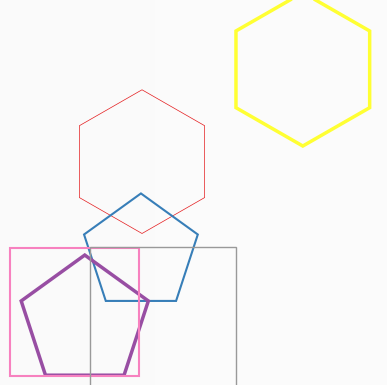[{"shape": "hexagon", "thickness": 0.5, "radius": 0.93, "center": [0.366, 0.58]}, {"shape": "pentagon", "thickness": 1.5, "radius": 0.77, "center": [0.364, 0.343]}, {"shape": "pentagon", "thickness": 2.5, "radius": 0.86, "center": [0.219, 0.165]}, {"shape": "hexagon", "thickness": 2.5, "radius": 1.0, "center": [0.781, 0.82]}, {"shape": "square", "thickness": 1.5, "radius": 0.83, "center": [0.192, 0.189]}, {"shape": "square", "thickness": 1, "radius": 0.94, "center": [0.421, 0.169]}]